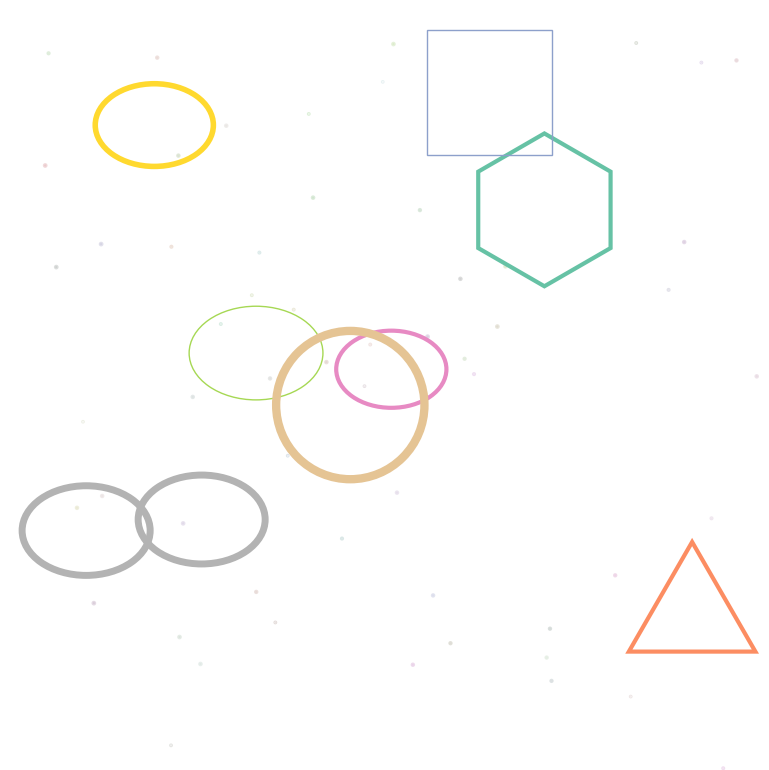[{"shape": "hexagon", "thickness": 1.5, "radius": 0.5, "center": [0.707, 0.727]}, {"shape": "triangle", "thickness": 1.5, "radius": 0.47, "center": [0.899, 0.201]}, {"shape": "square", "thickness": 0.5, "radius": 0.41, "center": [0.636, 0.88]}, {"shape": "oval", "thickness": 1.5, "radius": 0.36, "center": [0.508, 0.52]}, {"shape": "oval", "thickness": 0.5, "radius": 0.43, "center": [0.333, 0.541]}, {"shape": "oval", "thickness": 2, "radius": 0.38, "center": [0.2, 0.838]}, {"shape": "circle", "thickness": 3, "radius": 0.48, "center": [0.455, 0.474]}, {"shape": "oval", "thickness": 2.5, "radius": 0.41, "center": [0.262, 0.325]}, {"shape": "oval", "thickness": 2.5, "radius": 0.42, "center": [0.112, 0.311]}]